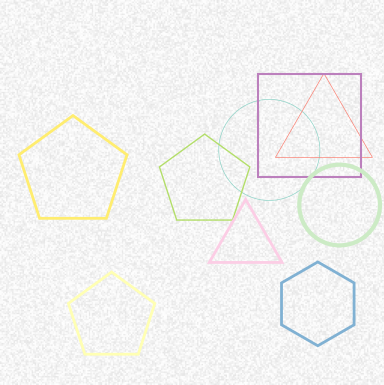[{"shape": "circle", "thickness": 0.5, "radius": 0.66, "center": [0.699, 0.611]}, {"shape": "pentagon", "thickness": 2, "radius": 0.59, "center": [0.29, 0.175]}, {"shape": "triangle", "thickness": 0.5, "radius": 0.73, "center": [0.841, 0.664]}, {"shape": "hexagon", "thickness": 2, "radius": 0.54, "center": [0.825, 0.211]}, {"shape": "pentagon", "thickness": 1, "radius": 0.62, "center": [0.532, 0.528]}, {"shape": "triangle", "thickness": 2, "radius": 0.55, "center": [0.638, 0.373]}, {"shape": "square", "thickness": 1.5, "radius": 0.67, "center": [0.804, 0.673]}, {"shape": "circle", "thickness": 3, "radius": 0.52, "center": [0.882, 0.467]}, {"shape": "pentagon", "thickness": 2, "radius": 0.74, "center": [0.19, 0.552]}]